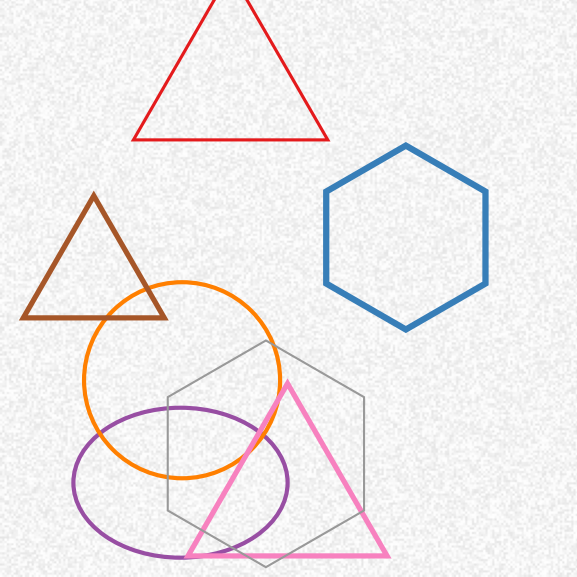[{"shape": "triangle", "thickness": 1.5, "radius": 0.97, "center": [0.399, 0.854]}, {"shape": "hexagon", "thickness": 3, "radius": 0.8, "center": [0.703, 0.588]}, {"shape": "oval", "thickness": 2, "radius": 0.93, "center": [0.313, 0.163]}, {"shape": "circle", "thickness": 2, "radius": 0.85, "center": [0.315, 0.341]}, {"shape": "triangle", "thickness": 2.5, "radius": 0.7, "center": [0.162, 0.519]}, {"shape": "triangle", "thickness": 2.5, "radius": 1.0, "center": [0.498, 0.136]}, {"shape": "hexagon", "thickness": 1, "radius": 0.98, "center": [0.46, 0.213]}]